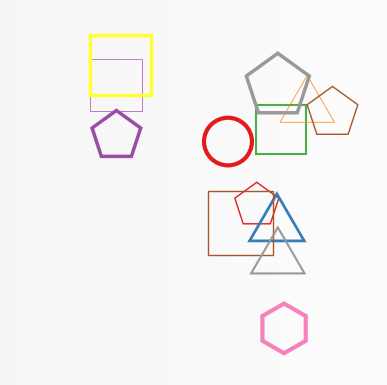[{"shape": "circle", "thickness": 3, "radius": 0.31, "center": [0.588, 0.632]}, {"shape": "pentagon", "thickness": 1, "radius": 0.3, "center": [0.663, 0.467]}, {"shape": "triangle", "thickness": 2, "radius": 0.41, "center": [0.715, 0.415]}, {"shape": "square", "thickness": 1.5, "radius": 0.32, "center": [0.725, 0.663]}, {"shape": "pentagon", "thickness": 2.5, "radius": 0.33, "center": [0.3, 0.647]}, {"shape": "square", "thickness": 0.5, "radius": 0.34, "center": [0.3, 0.78]}, {"shape": "triangle", "thickness": 0.5, "radius": 0.41, "center": [0.793, 0.723]}, {"shape": "square", "thickness": 2.5, "radius": 0.39, "center": [0.311, 0.831]}, {"shape": "pentagon", "thickness": 1, "radius": 0.34, "center": [0.858, 0.707]}, {"shape": "square", "thickness": 1, "radius": 0.42, "center": [0.621, 0.422]}, {"shape": "hexagon", "thickness": 3, "radius": 0.32, "center": [0.733, 0.147]}, {"shape": "pentagon", "thickness": 2.5, "radius": 0.43, "center": [0.717, 0.776]}, {"shape": "triangle", "thickness": 1.5, "radius": 0.4, "center": [0.717, 0.33]}]